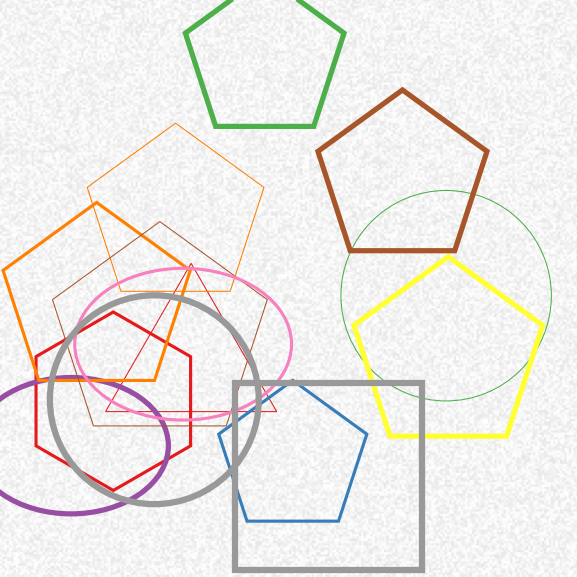[{"shape": "hexagon", "thickness": 1.5, "radius": 0.77, "center": [0.196, 0.304]}, {"shape": "triangle", "thickness": 0.5, "radius": 0.86, "center": [0.331, 0.372]}, {"shape": "pentagon", "thickness": 1.5, "radius": 0.67, "center": [0.507, 0.206]}, {"shape": "pentagon", "thickness": 2.5, "radius": 0.72, "center": [0.458, 0.897]}, {"shape": "circle", "thickness": 0.5, "radius": 0.91, "center": [0.773, 0.487]}, {"shape": "oval", "thickness": 2.5, "radius": 0.84, "center": [0.123, 0.227]}, {"shape": "pentagon", "thickness": 0.5, "radius": 0.8, "center": [0.304, 0.625]}, {"shape": "pentagon", "thickness": 1.5, "radius": 0.85, "center": [0.167, 0.478]}, {"shape": "pentagon", "thickness": 2.5, "radius": 0.86, "center": [0.776, 0.383]}, {"shape": "pentagon", "thickness": 2.5, "radius": 0.77, "center": [0.697, 0.689]}, {"shape": "pentagon", "thickness": 0.5, "radius": 0.98, "center": [0.277, 0.42]}, {"shape": "oval", "thickness": 1.5, "radius": 0.94, "center": [0.317, 0.403]}, {"shape": "circle", "thickness": 3, "radius": 0.9, "center": [0.267, 0.307]}, {"shape": "square", "thickness": 3, "radius": 0.81, "center": [0.568, 0.174]}]